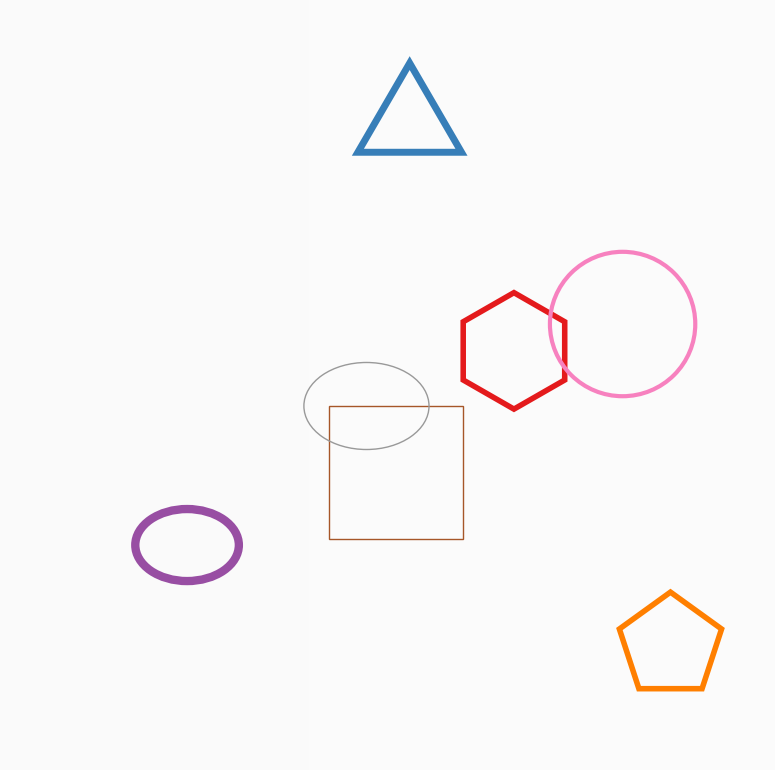[{"shape": "hexagon", "thickness": 2, "radius": 0.38, "center": [0.663, 0.544]}, {"shape": "triangle", "thickness": 2.5, "radius": 0.39, "center": [0.529, 0.841]}, {"shape": "oval", "thickness": 3, "radius": 0.33, "center": [0.241, 0.292]}, {"shape": "pentagon", "thickness": 2, "radius": 0.35, "center": [0.865, 0.162]}, {"shape": "square", "thickness": 0.5, "radius": 0.43, "center": [0.511, 0.386]}, {"shape": "circle", "thickness": 1.5, "radius": 0.47, "center": [0.803, 0.579]}, {"shape": "oval", "thickness": 0.5, "radius": 0.4, "center": [0.473, 0.473]}]